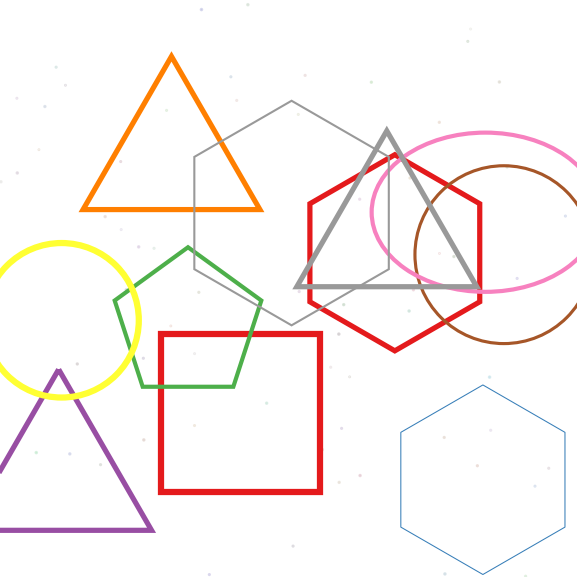[{"shape": "hexagon", "thickness": 2.5, "radius": 0.85, "center": [0.684, 0.561]}, {"shape": "square", "thickness": 3, "radius": 0.69, "center": [0.417, 0.284]}, {"shape": "hexagon", "thickness": 0.5, "radius": 0.82, "center": [0.836, 0.168]}, {"shape": "pentagon", "thickness": 2, "radius": 0.67, "center": [0.326, 0.437]}, {"shape": "triangle", "thickness": 2.5, "radius": 0.93, "center": [0.102, 0.174]}, {"shape": "triangle", "thickness": 2.5, "radius": 0.88, "center": [0.297, 0.725]}, {"shape": "circle", "thickness": 3, "radius": 0.67, "center": [0.107, 0.445]}, {"shape": "circle", "thickness": 1.5, "radius": 0.77, "center": [0.873, 0.558]}, {"shape": "oval", "thickness": 2, "radius": 0.98, "center": [0.84, 0.632]}, {"shape": "hexagon", "thickness": 1, "radius": 0.97, "center": [0.505, 0.63]}, {"shape": "triangle", "thickness": 2.5, "radius": 0.9, "center": [0.67, 0.593]}]